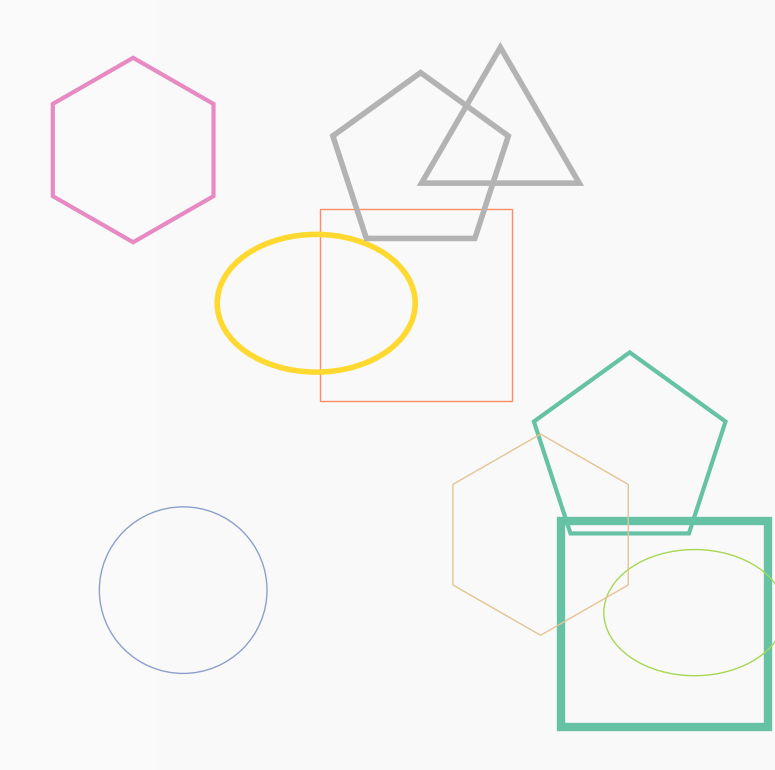[{"shape": "pentagon", "thickness": 1.5, "radius": 0.65, "center": [0.813, 0.412]}, {"shape": "square", "thickness": 3, "radius": 0.67, "center": [0.857, 0.19]}, {"shape": "square", "thickness": 0.5, "radius": 0.62, "center": [0.537, 0.604]}, {"shape": "circle", "thickness": 0.5, "radius": 0.54, "center": [0.236, 0.234]}, {"shape": "hexagon", "thickness": 1.5, "radius": 0.6, "center": [0.172, 0.805]}, {"shape": "oval", "thickness": 0.5, "radius": 0.59, "center": [0.896, 0.204]}, {"shape": "oval", "thickness": 2, "radius": 0.64, "center": [0.408, 0.606]}, {"shape": "hexagon", "thickness": 0.5, "radius": 0.65, "center": [0.698, 0.306]}, {"shape": "triangle", "thickness": 2, "radius": 0.59, "center": [0.646, 0.821]}, {"shape": "pentagon", "thickness": 2, "radius": 0.6, "center": [0.543, 0.787]}]